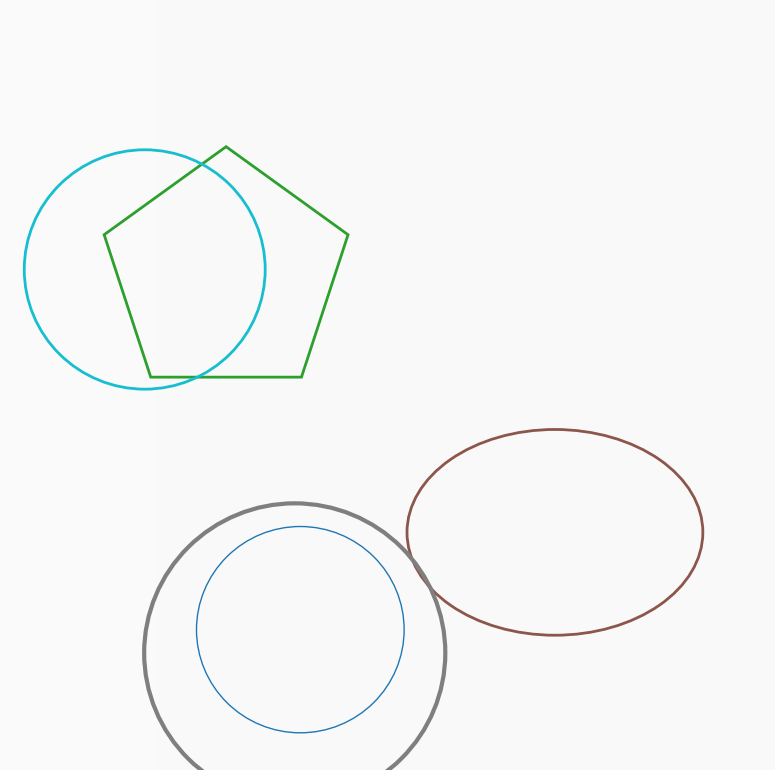[{"shape": "circle", "thickness": 0.5, "radius": 0.67, "center": [0.387, 0.182]}, {"shape": "pentagon", "thickness": 1, "radius": 0.83, "center": [0.292, 0.644]}, {"shape": "oval", "thickness": 1, "radius": 0.95, "center": [0.716, 0.309]}, {"shape": "circle", "thickness": 1.5, "radius": 0.97, "center": [0.38, 0.152]}, {"shape": "circle", "thickness": 1, "radius": 0.78, "center": [0.187, 0.65]}]